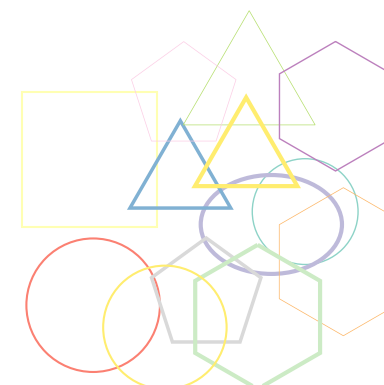[{"shape": "circle", "thickness": 1, "radius": 0.69, "center": [0.793, 0.45]}, {"shape": "square", "thickness": 1.5, "radius": 0.88, "center": [0.233, 0.586]}, {"shape": "oval", "thickness": 3, "radius": 0.92, "center": [0.705, 0.417]}, {"shape": "circle", "thickness": 1.5, "radius": 0.87, "center": [0.242, 0.207]}, {"shape": "triangle", "thickness": 2.5, "radius": 0.76, "center": [0.468, 0.535]}, {"shape": "hexagon", "thickness": 0.5, "radius": 0.96, "center": [0.892, 0.32]}, {"shape": "triangle", "thickness": 0.5, "radius": 0.99, "center": [0.647, 0.774]}, {"shape": "pentagon", "thickness": 0.5, "radius": 0.71, "center": [0.477, 0.749]}, {"shape": "pentagon", "thickness": 2.5, "radius": 0.75, "center": [0.536, 0.233]}, {"shape": "hexagon", "thickness": 1, "radius": 0.84, "center": [0.872, 0.724]}, {"shape": "hexagon", "thickness": 3, "radius": 0.94, "center": [0.669, 0.177]}, {"shape": "circle", "thickness": 1.5, "radius": 0.8, "center": [0.428, 0.15]}, {"shape": "triangle", "thickness": 3, "radius": 0.77, "center": [0.639, 0.593]}]